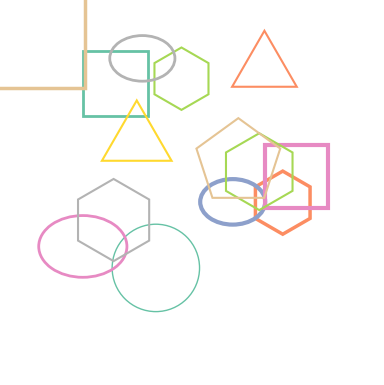[{"shape": "circle", "thickness": 1, "radius": 0.57, "center": [0.405, 0.304]}, {"shape": "square", "thickness": 2, "radius": 0.42, "center": [0.3, 0.782]}, {"shape": "hexagon", "thickness": 2.5, "radius": 0.41, "center": [0.734, 0.474]}, {"shape": "triangle", "thickness": 1.5, "radius": 0.48, "center": [0.687, 0.823]}, {"shape": "oval", "thickness": 3, "radius": 0.42, "center": [0.604, 0.476]}, {"shape": "oval", "thickness": 2, "radius": 0.57, "center": [0.215, 0.36]}, {"shape": "square", "thickness": 3, "radius": 0.41, "center": [0.769, 0.542]}, {"shape": "hexagon", "thickness": 1.5, "radius": 0.5, "center": [0.673, 0.554]}, {"shape": "hexagon", "thickness": 1.5, "radius": 0.41, "center": [0.471, 0.796]}, {"shape": "triangle", "thickness": 1.5, "radius": 0.52, "center": [0.355, 0.635]}, {"shape": "square", "thickness": 2.5, "radius": 0.59, "center": [0.103, 0.889]}, {"shape": "pentagon", "thickness": 1.5, "radius": 0.57, "center": [0.619, 0.579]}, {"shape": "oval", "thickness": 2, "radius": 0.42, "center": [0.37, 0.848]}, {"shape": "hexagon", "thickness": 1.5, "radius": 0.53, "center": [0.295, 0.428]}]